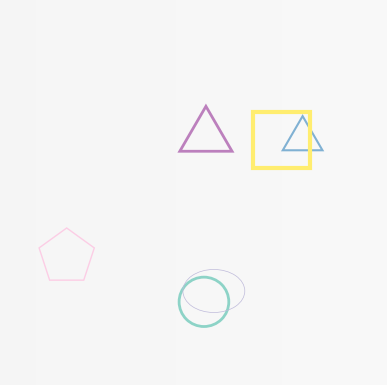[{"shape": "circle", "thickness": 2, "radius": 0.32, "center": [0.526, 0.216]}, {"shape": "oval", "thickness": 0.5, "radius": 0.4, "center": [0.552, 0.244]}, {"shape": "triangle", "thickness": 1.5, "radius": 0.3, "center": [0.781, 0.639]}, {"shape": "pentagon", "thickness": 1, "radius": 0.37, "center": [0.172, 0.333]}, {"shape": "triangle", "thickness": 2, "radius": 0.39, "center": [0.531, 0.646]}, {"shape": "square", "thickness": 3, "radius": 0.37, "center": [0.726, 0.636]}]